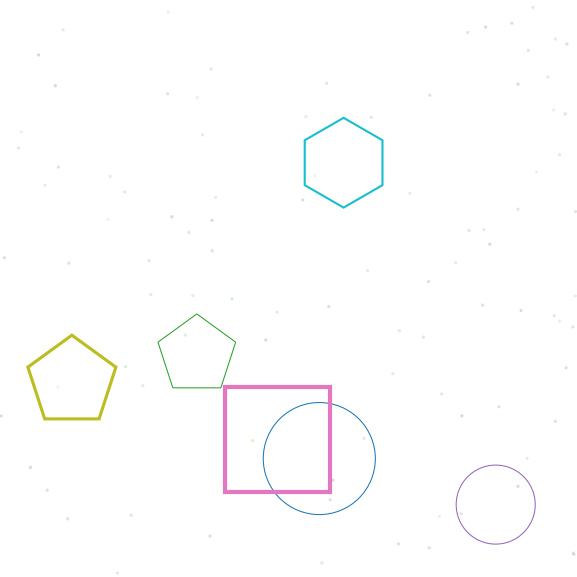[{"shape": "circle", "thickness": 0.5, "radius": 0.49, "center": [0.553, 0.205]}, {"shape": "pentagon", "thickness": 0.5, "radius": 0.35, "center": [0.341, 0.385]}, {"shape": "circle", "thickness": 0.5, "radius": 0.34, "center": [0.858, 0.125]}, {"shape": "square", "thickness": 2, "radius": 0.45, "center": [0.48, 0.238]}, {"shape": "pentagon", "thickness": 1.5, "radius": 0.4, "center": [0.124, 0.339]}, {"shape": "hexagon", "thickness": 1, "radius": 0.39, "center": [0.595, 0.717]}]